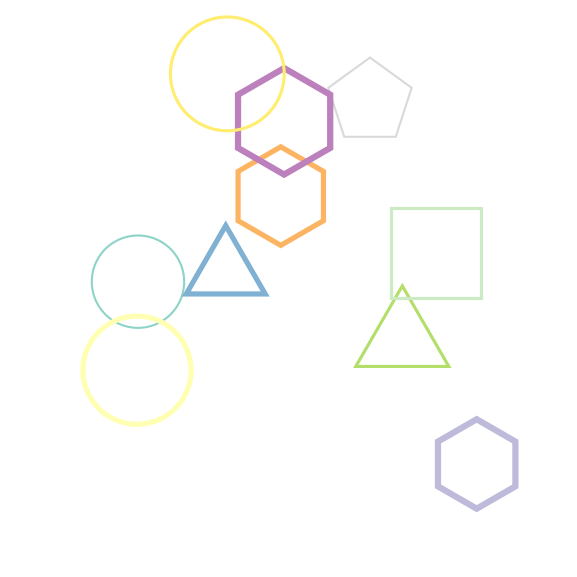[{"shape": "circle", "thickness": 1, "radius": 0.4, "center": [0.239, 0.511]}, {"shape": "circle", "thickness": 2.5, "radius": 0.47, "center": [0.237, 0.358]}, {"shape": "hexagon", "thickness": 3, "radius": 0.39, "center": [0.825, 0.196]}, {"shape": "triangle", "thickness": 2.5, "radius": 0.39, "center": [0.391, 0.53]}, {"shape": "hexagon", "thickness": 2.5, "radius": 0.43, "center": [0.486, 0.66]}, {"shape": "triangle", "thickness": 1.5, "radius": 0.47, "center": [0.697, 0.411]}, {"shape": "pentagon", "thickness": 1, "radius": 0.38, "center": [0.641, 0.824]}, {"shape": "hexagon", "thickness": 3, "radius": 0.46, "center": [0.492, 0.789]}, {"shape": "square", "thickness": 1.5, "radius": 0.39, "center": [0.755, 0.562]}, {"shape": "circle", "thickness": 1.5, "radius": 0.49, "center": [0.394, 0.871]}]